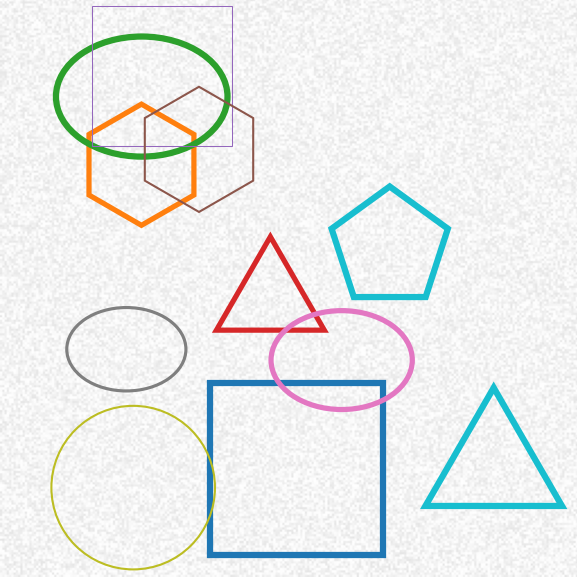[{"shape": "square", "thickness": 3, "radius": 0.75, "center": [0.513, 0.187]}, {"shape": "hexagon", "thickness": 2.5, "radius": 0.52, "center": [0.245, 0.714]}, {"shape": "oval", "thickness": 3, "radius": 0.74, "center": [0.245, 0.832]}, {"shape": "triangle", "thickness": 2.5, "radius": 0.54, "center": [0.468, 0.481]}, {"shape": "square", "thickness": 0.5, "radius": 0.6, "center": [0.28, 0.868]}, {"shape": "hexagon", "thickness": 1, "radius": 0.54, "center": [0.345, 0.741]}, {"shape": "oval", "thickness": 2.5, "radius": 0.61, "center": [0.592, 0.376]}, {"shape": "oval", "thickness": 1.5, "radius": 0.52, "center": [0.219, 0.394]}, {"shape": "circle", "thickness": 1, "radius": 0.71, "center": [0.231, 0.155]}, {"shape": "pentagon", "thickness": 3, "radius": 0.53, "center": [0.675, 0.57]}, {"shape": "triangle", "thickness": 3, "radius": 0.68, "center": [0.855, 0.191]}]